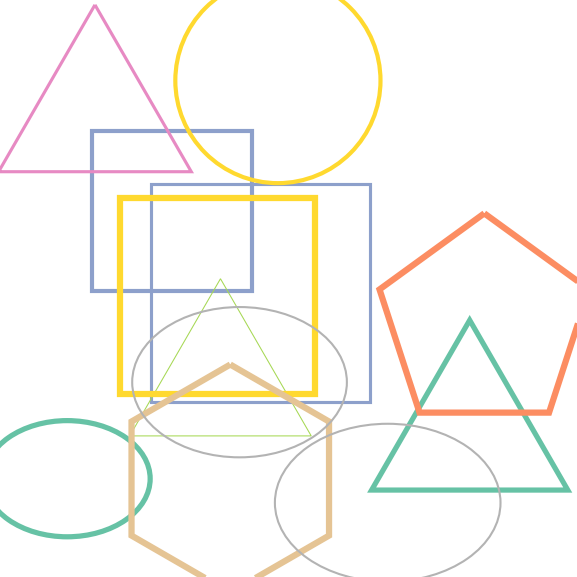[{"shape": "oval", "thickness": 2.5, "radius": 0.72, "center": [0.116, 0.17]}, {"shape": "triangle", "thickness": 2.5, "radius": 0.98, "center": [0.813, 0.249]}, {"shape": "pentagon", "thickness": 3, "radius": 0.95, "center": [0.839, 0.439]}, {"shape": "square", "thickness": 2, "radius": 0.69, "center": [0.298, 0.634]}, {"shape": "square", "thickness": 1.5, "radius": 0.94, "center": [0.451, 0.492]}, {"shape": "triangle", "thickness": 1.5, "radius": 0.96, "center": [0.164, 0.798]}, {"shape": "triangle", "thickness": 0.5, "radius": 0.91, "center": [0.382, 0.335]}, {"shape": "circle", "thickness": 2, "radius": 0.89, "center": [0.481, 0.86]}, {"shape": "square", "thickness": 3, "radius": 0.85, "center": [0.377, 0.487]}, {"shape": "hexagon", "thickness": 3, "radius": 0.99, "center": [0.399, 0.17]}, {"shape": "oval", "thickness": 1, "radius": 0.93, "center": [0.415, 0.337]}, {"shape": "oval", "thickness": 1, "radius": 0.98, "center": [0.671, 0.129]}]